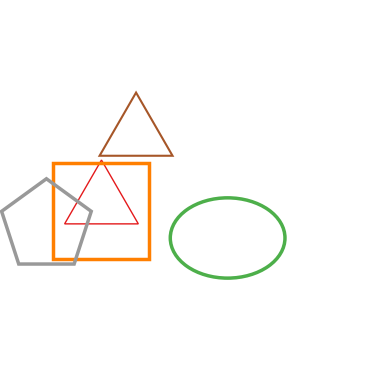[{"shape": "triangle", "thickness": 1, "radius": 0.55, "center": [0.264, 0.474]}, {"shape": "oval", "thickness": 2.5, "radius": 0.74, "center": [0.591, 0.382]}, {"shape": "square", "thickness": 2.5, "radius": 0.62, "center": [0.262, 0.452]}, {"shape": "triangle", "thickness": 1.5, "radius": 0.55, "center": [0.353, 0.65]}, {"shape": "pentagon", "thickness": 2.5, "radius": 0.61, "center": [0.121, 0.413]}]